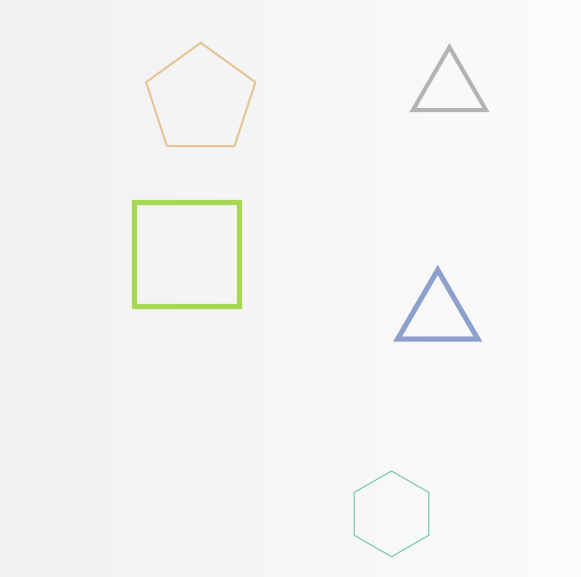[{"shape": "hexagon", "thickness": 0.5, "radius": 0.37, "center": [0.674, 0.109]}, {"shape": "triangle", "thickness": 2.5, "radius": 0.4, "center": [0.753, 0.452]}, {"shape": "square", "thickness": 2.5, "radius": 0.45, "center": [0.321, 0.56]}, {"shape": "pentagon", "thickness": 1, "radius": 0.49, "center": [0.345, 0.826]}, {"shape": "triangle", "thickness": 2, "radius": 0.36, "center": [0.773, 0.845]}]